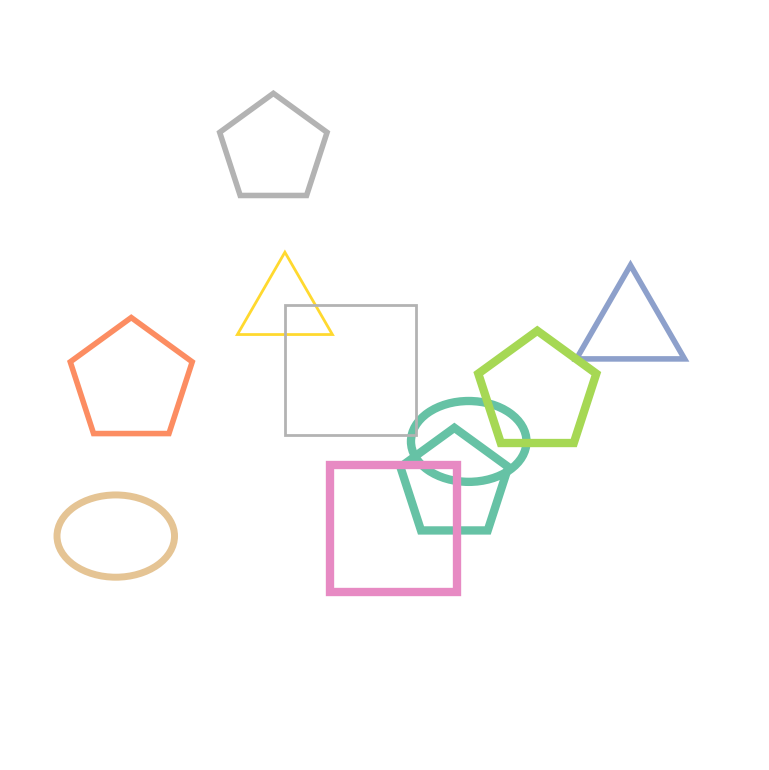[{"shape": "pentagon", "thickness": 3, "radius": 0.37, "center": [0.59, 0.371]}, {"shape": "oval", "thickness": 3, "radius": 0.38, "center": [0.609, 0.427]}, {"shape": "pentagon", "thickness": 2, "radius": 0.42, "center": [0.17, 0.504]}, {"shape": "triangle", "thickness": 2, "radius": 0.41, "center": [0.819, 0.574]}, {"shape": "square", "thickness": 3, "radius": 0.41, "center": [0.511, 0.313]}, {"shape": "pentagon", "thickness": 3, "radius": 0.4, "center": [0.698, 0.49]}, {"shape": "triangle", "thickness": 1, "radius": 0.36, "center": [0.37, 0.601]}, {"shape": "oval", "thickness": 2.5, "radius": 0.38, "center": [0.15, 0.304]}, {"shape": "pentagon", "thickness": 2, "radius": 0.37, "center": [0.355, 0.805]}, {"shape": "square", "thickness": 1, "radius": 0.42, "center": [0.455, 0.52]}]